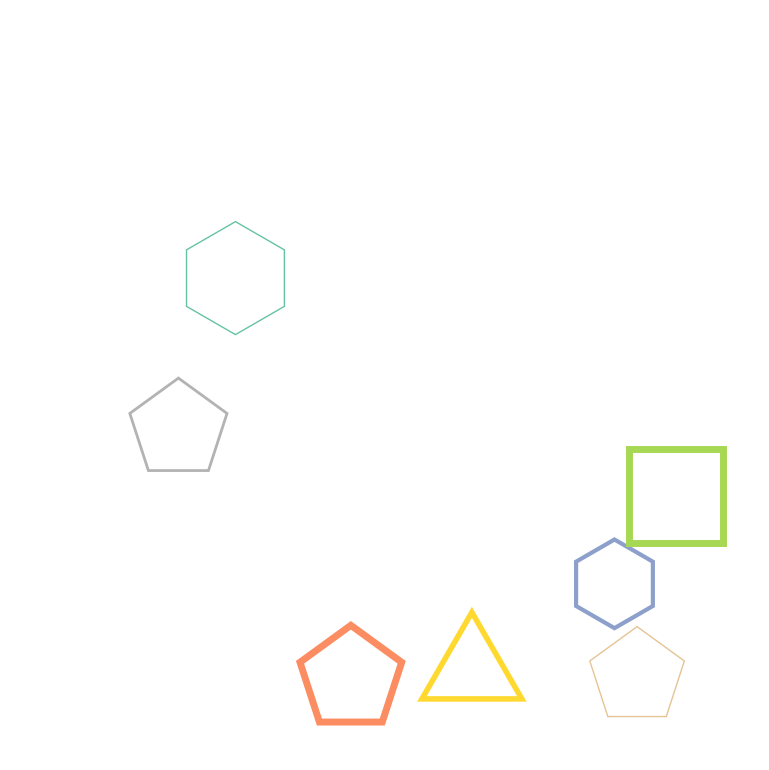[{"shape": "hexagon", "thickness": 0.5, "radius": 0.37, "center": [0.306, 0.639]}, {"shape": "pentagon", "thickness": 2.5, "radius": 0.35, "center": [0.456, 0.118]}, {"shape": "hexagon", "thickness": 1.5, "radius": 0.29, "center": [0.798, 0.242]}, {"shape": "square", "thickness": 2.5, "radius": 0.31, "center": [0.878, 0.355]}, {"shape": "triangle", "thickness": 2, "radius": 0.37, "center": [0.613, 0.13]}, {"shape": "pentagon", "thickness": 0.5, "radius": 0.32, "center": [0.827, 0.122]}, {"shape": "pentagon", "thickness": 1, "radius": 0.33, "center": [0.232, 0.443]}]